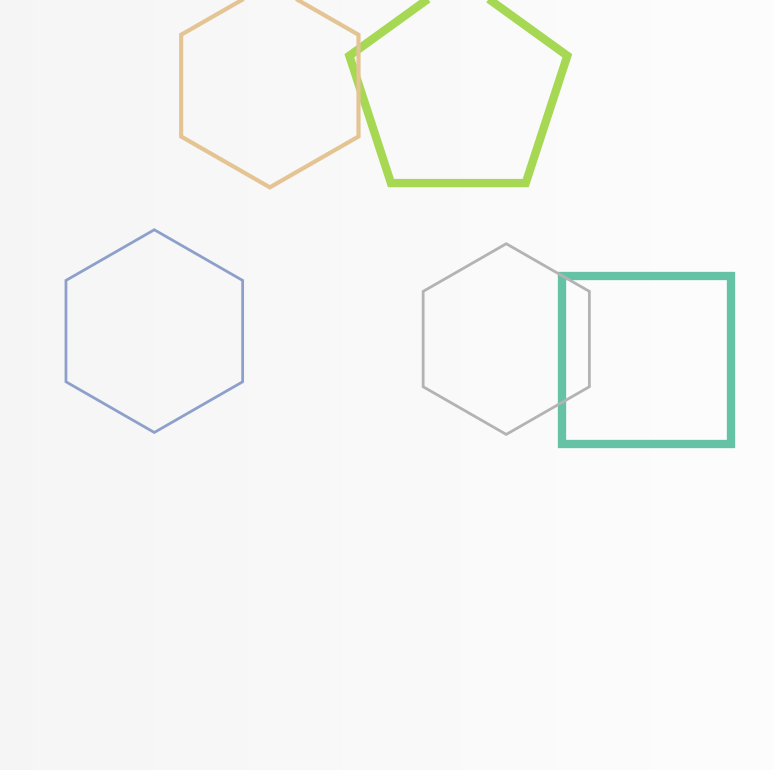[{"shape": "square", "thickness": 3, "radius": 0.54, "center": [0.834, 0.533]}, {"shape": "hexagon", "thickness": 1, "radius": 0.66, "center": [0.199, 0.57]}, {"shape": "pentagon", "thickness": 3, "radius": 0.74, "center": [0.591, 0.882]}, {"shape": "hexagon", "thickness": 1.5, "radius": 0.66, "center": [0.348, 0.889]}, {"shape": "hexagon", "thickness": 1, "radius": 0.62, "center": [0.653, 0.56]}]